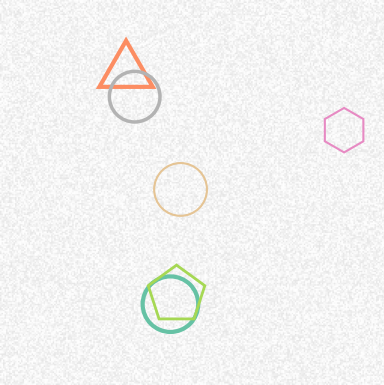[{"shape": "circle", "thickness": 3, "radius": 0.36, "center": [0.443, 0.21]}, {"shape": "triangle", "thickness": 3, "radius": 0.4, "center": [0.327, 0.814]}, {"shape": "hexagon", "thickness": 1.5, "radius": 0.29, "center": [0.894, 0.662]}, {"shape": "pentagon", "thickness": 2, "radius": 0.39, "center": [0.459, 0.234]}, {"shape": "circle", "thickness": 1.5, "radius": 0.34, "center": [0.469, 0.508]}, {"shape": "circle", "thickness": 2.5, "radius": 0.33, "center": [0.35, 0.749]}]